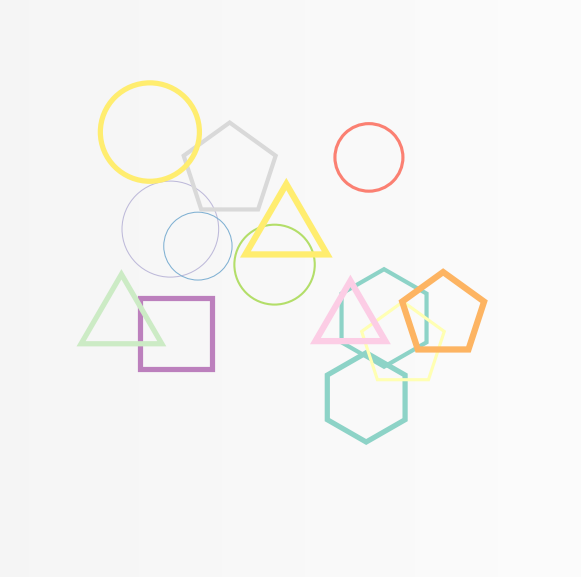[{"shape": "hexagon", "thickness": 2.5, "radius": 0.39, "center": [0.63, 0.311]}, {"shape": "hexagon", "thickness": 2, "radius": 0.42, "center": [0.661, 0.449]}, {"shape": "pentagon", "thickness": 1.5, "radius": 0.37, "center": [0.693, 0.402]}, {"shape": "circle", "thickness": 0.5, "radius": 0.42, "center": [0.293, 0.602]}, {"shape": "circle", "thickness": 1.5, "radius": 0.29, "center": [0.635, 0.727]}, {"shape": "circle", "thickness": 0.5, "radius": 0.29, "center": [0.34, 0.573]}, {"shape": "pentagon", "thickness": 3, "radius": 0.37, "center": [0.762, 0.454]}, {"shape": "circle", "thickness": 1, "radius": 0.35, "center": [0.472, 0.541]}, {"shape": "triangle", "thickness": 3, "radius": 0.35, "center": [0.603, 0.443]}, {"shape": "pentagon", "thickness": 2, "radius": 0.42, "center": [0.395, 0.704]}, {"shape": "square", "thickness": 2.5, "radius": 0.31, "center": [0.303, 0.422]}, {"shape": "triangle", "thickness": 2.5, "radius": 0.4, "center": [0.209, 0.444]}, {"shape": "circle", "thickness": 2.5, "radius": 0.43, "center": [0.258, 0.77]}, {"shape": "triangle", "thickness": 3, "radius": 0.41, "center": [0.493, 0.599]}]